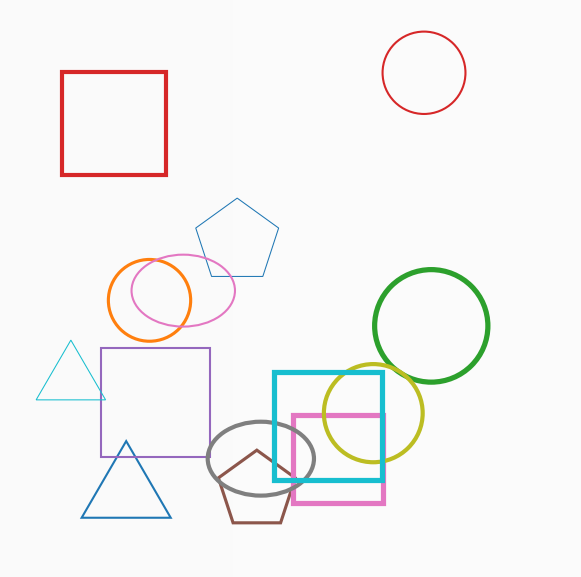[{"shape": "pentagon", "thickness": 0.5, "radius": 0.37, "center": [0.408, 0.581]}, {"shape": "triangle", "thickness": 1, "radius": 0.44, "center": [0.217, 0.147]}, {"shape": "circle", "thickness": 1.5, "radius": 0.35, "center": [0.257, 0.479]}, {"shape": "circle", "thickness": 2.5, "radius": 0.49, "center": [0.742, 0.435]}, {"shape": "square", "thickness": 2, "radius": 0.45, "center": [0.196, 0.786]}, {"shape": "circle", "thickness": 1, "radius": 0.36, "center": [0.729, 0.873]}, {"shape": "square", "thickness": 1, "radius": 0.47, "center": [0.267, 0.302]}, {"shape": "pentagon", "thickness": 1.5, "radius": 0.35, "center": [0.442, 0.15]}, {"shape": "oval", "thickness": 1, "radius": 0.44, "center": [0.315, 0.496]}, {"shape": "square", "thickness": 2.5, "radius": 0.38, "center": [0.582, 0.204]}, {"shape": "oval", "thickness": 2, "radius": 0.46, "center": [0.449, 0.205]}, {"shape": "circle", "thickness": 2, "radius": 0.42, "center": [0.642, 0.284]}, {"shape": "square", "thickness": 2.5, "radius": 0.47, "center": [0.564, 0.261]}, {"shape": "triangle", "thickness": 0.5, "radius": 0.34, "center": [0.122, 0.341]}]